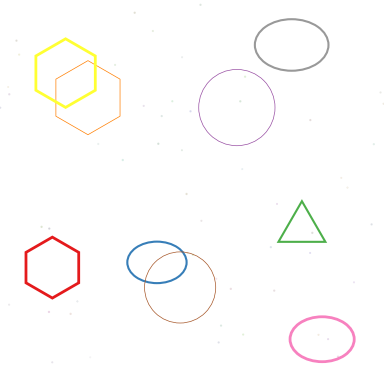[{"shape": "hexagon", "thickness": 2, "radius": 0.4, "center": [0.136, 0.305]}, {"shape": "oval", "thickness": 1.5, "radius": 0.38, "center": [0.408, 0.318]}, {"shape": "triangle", "thickness": 1.5, "radius": 0.35, "center": [0.784, 0.407]}, {"shape": "circle", "thickness": 0.5, "radius": 0.5, "center": [0.615, 0.721]}, {"shape": "hexagon", "thickness": 0.5, "radius": 0.48, "center": [0.228, 0.746]}, {"shape": "hexagon", "thickness": 2, "radius": 0.45, "center": [0.17, 0.81]}, {"shape": "circle", "thickness": 0.5, "radius": 0.46, "center": [0.468, 0.253]}, {"shape": "oval", "thickness": 2, "radius": 0.42, "center": [0.837, 0.119]}, {"shape": "oval", "thickness": 1.5, "radius": 0.48, "center": [0.758, 0.883]}]